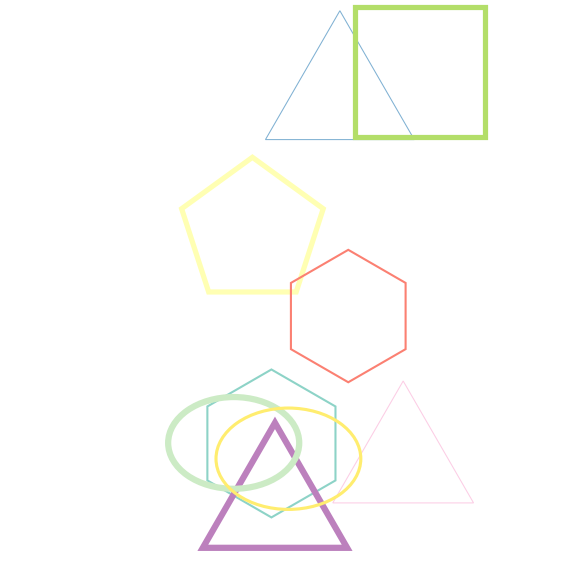[{"shape": "hexagon", "thickness": 1, "radius": 0.64, "center": [0.47, 0.231]}, {"shape": "pentagon", "thickness": 2.5, "radius": 0.64, "center": [0.437, 0.598]}, {"shape": "hexagon", "thickness": 1, "radius": 0.57, "center": [0.603, 0.452]}, {"shape": "triangle", "thickness": 0.5, "radius": 0.74, "center": [0.589, 0.832]}, {"shape": "square", "thickness": 2.5, "radius": 0.56, "center": [0.727, 0.875]}, {"shape": "triangle", "thickness": 0.5, "radius": 0.7, "center": [0.698, 0.199]}, {"shape": "triangle", "thickness": 3, "radius": 0.72, "center": [0.476, 0.123]}, {"shape": "oval", "thickness": 3, "radius": 0.57, "center": [0.405, 0.232]}, {"shape": "oval", "thickness": 1.5, "radius": 0.63, "center": [0.499, 0.205]}]